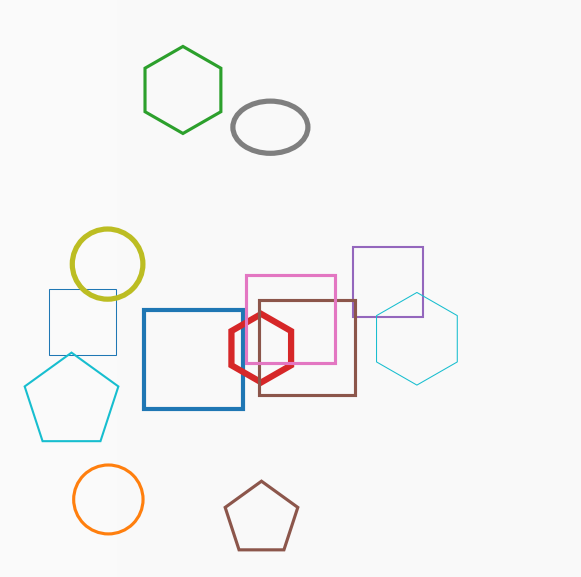[{"shape": "square", "thickness": 2, "radius": 0.43, "center": [0.333, 0.377]}, {"shape": "square", "thickness": 0.5, "radius": 0.29, "center": [0.142, 0.441]}, {"shape": "circle", "thickness": 1.5, "radius": 0.3, "center": [0.186, 0.134]}, {"shape": "hexagon", "thickness": 1.5, "radius": 0.38, "center": [0.315, 0.843]}, {"shape": "hexagon", "thickness": 3, "radius": 0.3, "center": [0.449, 0.396]}, {"shape": "square", "thickness": 1, "radius": 0.3, "center": [0.667, 0.511]}, {"shape": "square", "thickness": 1.5, "radius": 0.41, "center": [0.529, 0.398]}, {"shape": "pentagon", "thickness": 1.5, "radius": 0.33, "center": [0.45, 0.1]}, {"shape": "square", "thickness": 1.5, "radius": 0.38, "center": [0.5, 0.447]}, {"shape": "oval", "thickness": 2.5, "radius": 0.32, "center": [0.465, 0.779]}, {"shape": "circle", "thickness": 2.5, "radius": 0.3, "center": [0.185, 0.542]}, {"shape": "pentagon", "thickness": 1, "radius": 0.42, "center": [0.123, 0.304]}, {"shape": "hexagon", "thickness": 0.5, "radius": 0.4, "center": [0.717, 0.413]}]